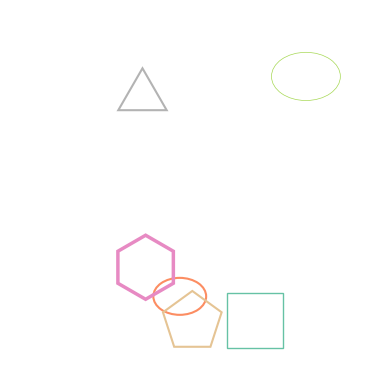[{"shape": "square", "thickness": 1, "radius": 0.36, "center": [0.662, 0.167]}, {"shape": "oval", "thickness": 1.5, "radius": 0.34, "center": [0.467, 0.23]}, {"shape": "hexagon", "thickness": 2.5, "radius": 0.42, "center": [0.378, 0.306]}, {"shape": "oval", "thickness": 0.5, "radius": 0.45, "center": [0.795, 0.801]}, {"shape": "pentagon", "thickness": 1.5, "radius": 0.4, "center": [0.499, 0.164]}, {"shape": "triangle", "thickness": 1.5, "radius": 0.36, "center": [0.37, 0.75]}]